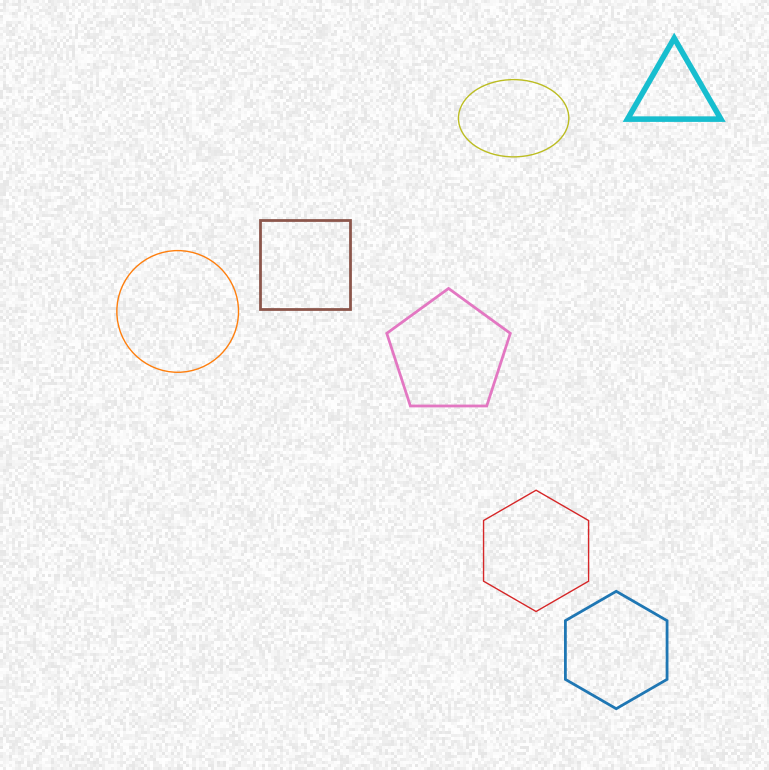[{"shape": "hexagon", "thickness": 1, "radius": 0.38, "center": [0.8, 0.156]}, {"shape": "circle", "thickness": 0.5, "radius": 0.4, "center": [0.231, 0.596]}, {"shape": "hexagon", "thickness": 0.5, "radius": 0.39, "center": [0.696, 0.285]}, {"shape": "square", "thickness": 1, "radius": 0.29, "center": [0.396, 0.657]}, {"shape": "pentagon", "thickness": 1, "radius": 0.42, "center": [0.583, 0.541]}, {"shape": "oval", "thickness": 0.5, "radius": 0.36, "center": [0.667, 0.846]}, {"shape": "triangle", "thickness": 2, "radius": 0.35, "center": [0.876, 0.88]}]